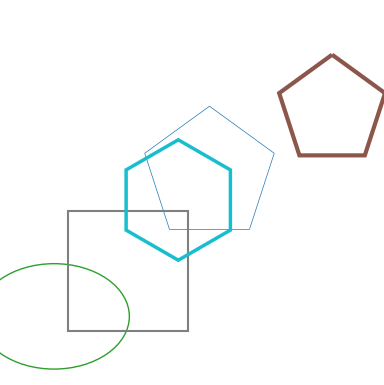[{"shape": "pentagon", "thickness": 0.5, "radius": 0.88, "center": [0.544, 0.547]}, {"shape": "oval", "thickness": 1, "radius": 0.98, "center": [0.14, 0.178]}, {"shape": "pentagon", "thickness": 3, "radius": 0.72, "center": [0.863, 0.713]}, {"shape": "square", "thickness": 1.5, "radius": 0.78, "center": [0.332, 0.296]}, {"shape": "hexagon", "thickness": 2.5, "radius": 0.78, "center": [0.463, 0.48]}]